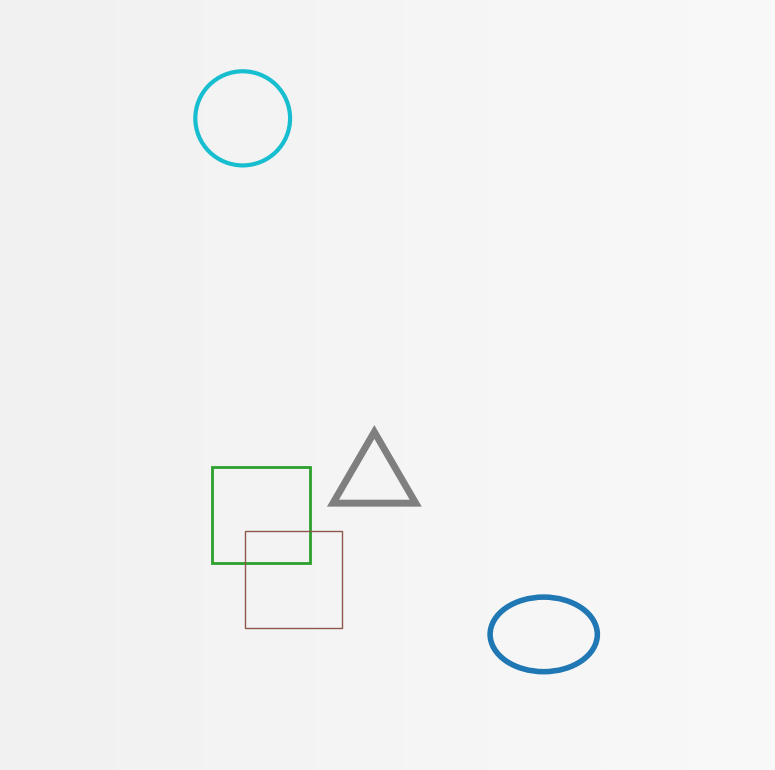[{"shape": "oval", "thickness": 2, "radius": 0.35, "center": [0.702, 0.176]}, {"shape": "square", "thickness": 1, "radius": 0.31, "center": [0.337, 0.331]}, {"shape": "square", "thickness": 0.5, "radius": 0.31, "center": [0.378, 0.248]}, {"shape": "triangle", "thickness": 2.5, "radius": 0.31, "center": [0.483, 0.377]}, {"shape": "circle", "thickness": 1.5, "radius": 0.31, "center": [0.313, 0.846]}]